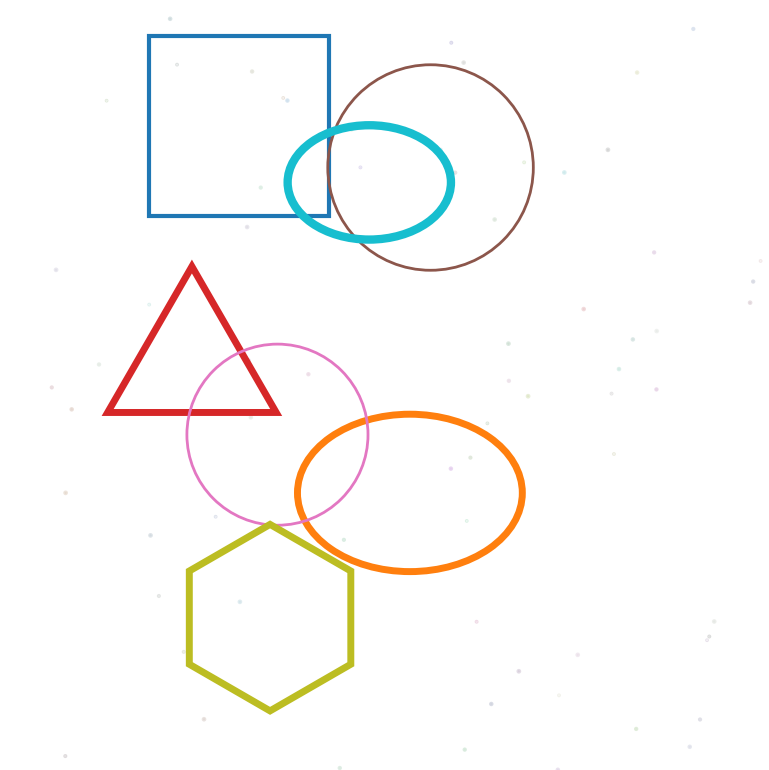[{"shape": "square", "thickness": 1.5, "radius": 0.59, "center": [0.31, 0.837]}, {"shape": "oval", "thickness": 2.5, "radius": 0.73, "center": [0.532, 0.36]}, {"shape": "triangle", "thickness": 2.5, "radius": 0.63, "center": [0.249, 0.527]}, {"shape": "circle", "thickness": 1, "radius": 0.67, "center": [0.559, 0.782]}, {"shape": "circle", "thickness": 1, "radius": 0.59, "center": [0.36, 0.435]}, {"shape": "hexagon", "thickness": 2.5, "radius": 0.61, "center": [0.351, 0.198]}, {"shape": "oval", "thickness": 3, "radius": 0.53, "center": [0.48, 0.763]}]